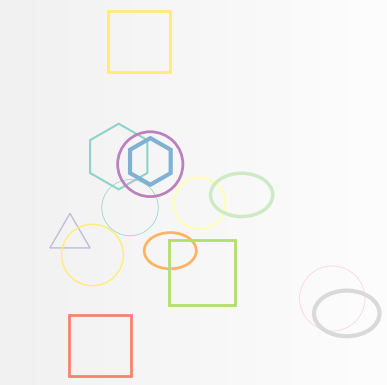[{"shape": "circle", "thickness": 0.5, "radius": 0.36, "center": [0.335, 0.461]}, {"shape": "hexagon", "thickness": 1.5, "radius": 0.43, "center": [0.306, 0.593]}, {"shape": "circle", "thickness": 1.5, "radius": 0.33, "center": [0.515, 0.472]}, {"shape": "triangle", "thickness": 1, "radius": 0.3, "center": [0.181, 0.386]}, {"shape": "square", "thickness": 2, "radius": 0.4, "center": [0.257, 0.103]}, {"shape": "hexagon", "thickness": 3, "radius": 0.3, "center": [0.388, 0.581]}, {"shape": "oval", "thickness": 2, "radius": 0.34, "center": [0.439, 0.349]}, {"shape": "square", "thickness": 2, "radius": 0.42, "center": [0.521, 0.292]}, {"shape": "circle", "thickness": 0.5, "radius": 0.42, "center": [0.857, 0.225]}, {"shape": "oval", "thickness": 3, "radius": 0.42, "center": [0.895, 0.186]}, {"shape": "circle", "thickness": 2, "radius": 0.42, "center": [0.388, 0.574]}, {"shape": "oval", "thickness": 2.5, "radius": 0.4, "center": [0.624, 0.494]}, {"shape": "square", "thickness": 2, "radius": 0.4, "center": [0.358, 0.893]}, {"shape": "circle", "thickness": 1, "radius": 0.4, "center": [0.239, 0.338]}]